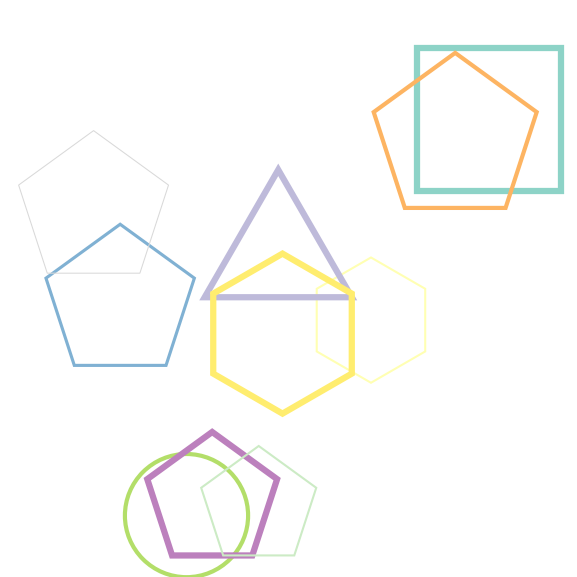[{"shape": "square", "thickness": 3, "radius": 0.62, "center": [0.847, 0.792]}, {"shape": "hexagon", "thickness": 1, "radius": 0.54, "center": [0.642, 0.445]}, {"shape": "triangle", "thickness": 3, "radius": 0.74, "center": [0.482, 0.558]}, {"shape": "pentagon", "thickness": 1.5, "radius": 0.68, "center": [0.208, 0.476]}, {"shape": "pentagon", "thickness": 2, "radius": 0.74, "center": [0.788, 0.759]}, {"shape": "circle", "thickness": 2, "radius": 0.53, "center": [0.323, 0.106]}, {"shape": "pentagon", "thickness": 0.5, "radius": 0.68, "center": [0.162, 0.636]}, {"shape": "pentagon", "thickness": 3, "radius": 0.59, "center": [0.367, 0.133]}, {"shape": "pentagon", "thickness": 1, "radius": 0.52, "center": [0.448, 0.122]}, {"shape": "hexagon", "thickness": 3, "radius": 0.69, "center": [0.489, 0.421]}]